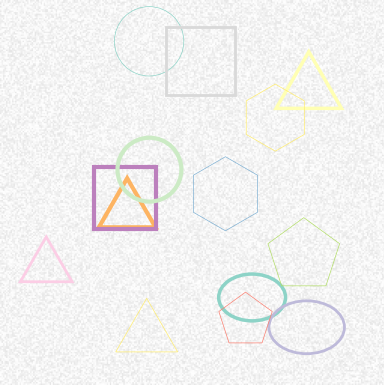[{"shape": "circle", "thickness": 0.5, "radius": 0.45, "center": [0.387, 0.893]}, {"shape": "oval", "thickness": 2.5, "radius": 0.43, "center": [0.655, 0.227]}, {"shape": "triangle", "thickness": 2.5, "radius": 0.49, "center": [0.802, 0.768]}, {"shape": "oval", "thickness": 2, "radius": 0.49, "center": [0.797, 0.15]}, {"shape": "pentagon", "thickness": 0.5, "radius": 0.36, "center": [0.638, 0.168]}, {"shape": "hexagon", "thickness": 0.5, "radius": 0.48, "center": [0.586, 0.497]}, {"shape": "triangle", "thickness": 3, "radius": 0.42, "center": [0.33, 0.452]}, {"shape": "pentagon", "thickness": 0.5, "radius": 0.49, "center": [0.789, 0.337]}, {"shape": "triangle", "thickness": 2, "radius": 0.39, "center": [0.12, 0.307]}, {"shape": "square", "thickness": 2, "radius": 0.44, "center": [0.521, 0.841]}, {"shape": "square", "thickness": 3, "radius": 0.4, "center": [0.325, 0.485]}, {"shape": "circle", "thickness": 3, "radius": 0.41, "center": [0.388, 0.559]}, {"shape": "hexagon", "thickness": 0.5, "radius": 0.44, "center": [0.715, 0.694]}, {"shape": "triangle", "thickness": 0.5, "radius": 0.46, "center": [0.381, 0.132]}]